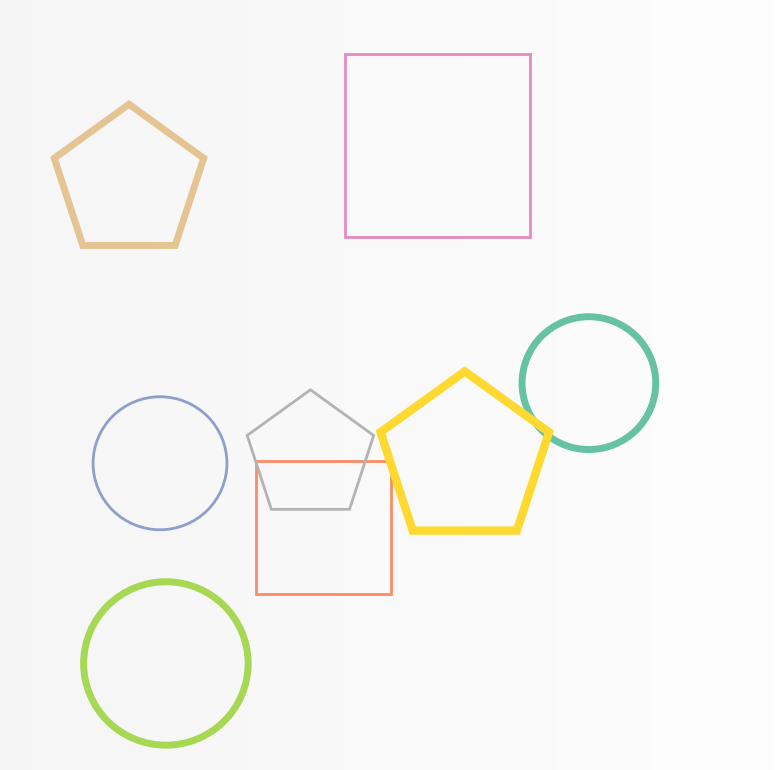[{"shape": "circle", "thickness": 2.5, "radius": 0.43, "center": [0.76, 0.502]}, {"shape": "square", "thickness": 1, "radius": 0.43, "center": [0.417, 0.315]}, {"shape": "circle", "thickness": 1, "radius": 0.43, "center": [0.206, 0.398]}, {"shape": "square", "thickness": 1, "radius": 0.6, "center": [0.564, 0.811]}, {"shape": "circle", "thickness": 2.5, "radius": 0.53, "center": [0.214, 0.138]}, {"shape": "pentagon", "thickness": 3, "radius": 0.57, "center": [0.6, 0.403]}, {"shape": "pentagon", "thickness": 2.5, "radius": 0.51, "center": [0.166, 0.763]}, {"shape": "pentagon", "thickness": 1, "radius": 0.43, "center": [0.401, 0.408]}]